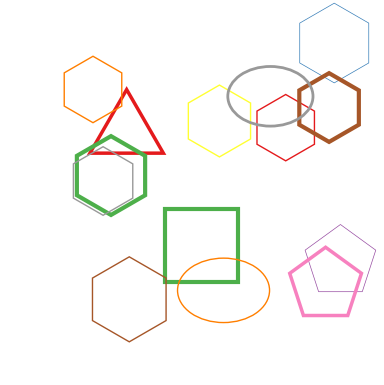[{"shape": "triangle", "thickness": 2.5, "radius": 0.55, "center": [0.329, 0.657]}, {"shape": "hexagon", "thickness": 1, "radius": 0.43, "center": [0.742, 0.668]}, {"shape": "hexagon", "thickness": 0.5, "radius": 0.52, "center": [0.868, 0.888]}, {"shape": "hexagon", "thickness": 3, "radius": 0.51, "center": [0.288, 0.544]}, {"shape": "square", "thickness": 3, "radius": 0.48, "center": [0.523, 0.362]}, {"shape": "pentagon", "thickness": 0.5, "radius": 0.48, "center": [0.884, 0.32]}, {"shape": "hexagon", "thickness": 1, "radius": 0.43, "center": [0.242, 0.768]}, {"shape": "oval", "thickness": 1, "radius": 0.6, "center": [0.581, 0.246]}, {"shape": "hexagon", "thickness": 1, "radius": 0.47, "center": [0.57, 0.686]}, {"shape": "hexagon", "thickness": 3, "radius": 0.45, "center": [0.855, 0.721]}, {"shape": "hexagon", "thickness": 1, "radius": 0.55, "center": [0.336, 0.223]}, {"shape": "pentagon", "thickness": 2.5, "radius": 0.49, "center": [0.846, 0.26]}, {"shape": "hexagon", "thickness": 1, "radius": 0.45, "center": [0.268, 0.53]}, {"shape": "oval", "thickness": 2, "radius": 0.55, "center": [0.702, 0.75]}]